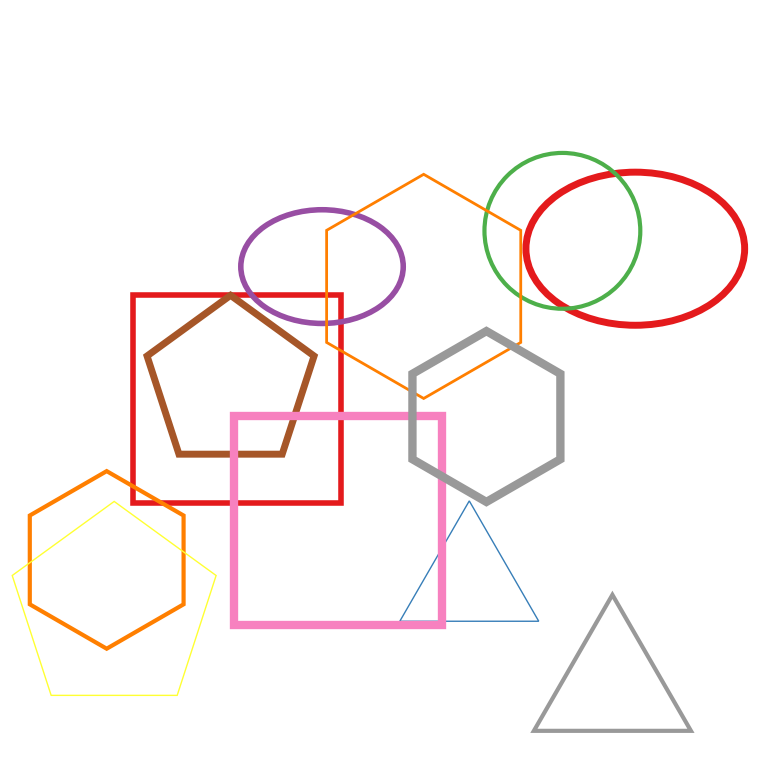[{"shape": "oval", "thickness": 2.5, "radius": 0.71, "center": [0.825, 0.677]}, {"shape": "square", "thickness": 2, "radius": 0.68, "center": [0.308, 0.482]}, {"shape": "triangle", "thickness": 0.5, "radius": 0.52, "center": [0.609, 0.245]}, {"shape": "circle", "thickness": 1.5, "radius": 0.51, "center": [0.73, 0.7]}, {"shape": "oval", "thickness": 2, "radius": 0.53, "center": [0.418, 0.654]}, {"shape": "hexagon", "thickness": 1, "radius": 0.73, "center": [0.55, 0.628]}, {"shape": "hexagon", "thickness": 1.5, "radius": 0.58, "center": [0.139, 0.273]}, {"shape": "pentagon", "thickness": 0.5, "radius": 0.7, "center": [0.148, 0.21]}, {"shape": "pentagon", "thickness": 2.5, "radius": 0.57, "center": [0.299, 0.502]}, {"shape": "square", "thickness": 3, "radius": 0.68, "center": [0.439, 0.324]}, {"shape": "triangle", "thickness": 1.5, "radius": 0.59, "center": [0.795, 0.11]}, {"shape": "hexagon", "thickness": 3, "radius": 0.55, "center": [0.632, 0.459]}]